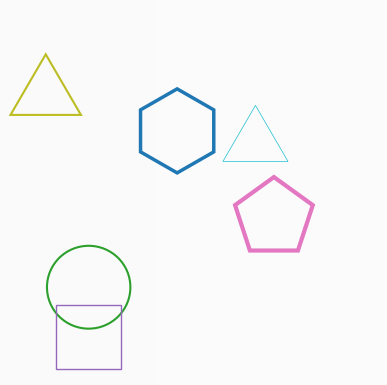[{"shape": "hexagon", "thickness": 2.5, "radius": 0.55, "center": [0.457, 0.66]}, {"shape": "circle", "thickness": 1.5, "radius": 0.54, "center": [0.229, 0.254]}, {"shape": "square", "thickness": 1, "radius": 0.42, "center": [0.229, 0.126]}, {"shape": "pentagon", "thickness": 3, "radius": 0.53, "center": [0.707, 0.435]}, {"shape": "triangle", "thickness": 1.5, "radius": 0.52, "center": [0.118, 0.754]}, {"shape": "triangle", "thickness": 0.5, "radius": 0.48, "center": [0.659, 0.629]}]